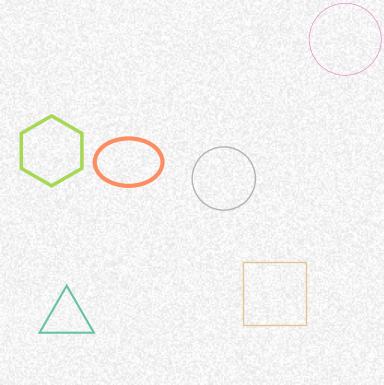[{"shape": "triangle", "thickness": 1.5, "radius": 0.41, "center": [0.173, 0.177]}, {"shape": "oval", "thickness": 3, "radius": 0.44, "center": [0.334, 0.579]}, {"shape": "circle", "thickness": 0.5, "radius": 0.47, "center": [0.897, 0.898]}, {"shape": "hexagon", "thickness": 2.5, "radius": 0.45, "center": [0.134, 0.608]}, {"shape": "square", "thickness": 1, "radius": 0.41, "center": [0.714, 0.237]}, {"shape": "circle", "thickness": 1, "radius": 0.41, "center": [0.581, 0.536]}]